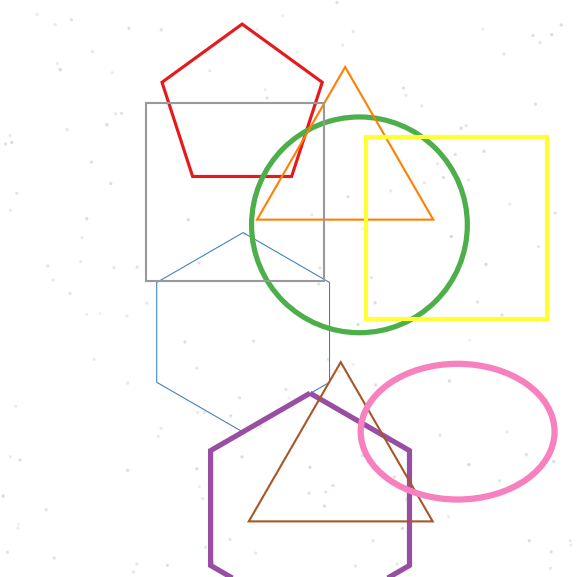[{"shape": "pentagon", "thickness": 1.5, "radius": 0.73, "center": [0.419, 0.812]}, {"shape": "hexagon", "thickness": 0.5, "radius": 0.86, "center": [0.421, 0.424]}, {"shape": "circle", "thickness": 2.5, "radius": 0.93, "center": [0.622, 0.61]}, {"shape": "hexagon", "thickness": 2.5, "radius": 0.99, "center": [0.537, 0.119]}, {"shape": "triangle", "thickness": 1, "radius": 0.88, "center": [0.598, 0.707]}, {"shape": "square", "thickness": 2, "radius": 0.79, "center": [0.79, 0.604]}, {"shape": "triangle", "thickness": 1, "radius": 0.92, "center": [0.59, 0.188]}, {"shape": "oval", "thickness": 3, "radius": 0.84, "center": [0.792, 0.252]}, {"shape": "square", "thickness": 1, "radius": 0.77, "center": [0.406, 0.667]}]